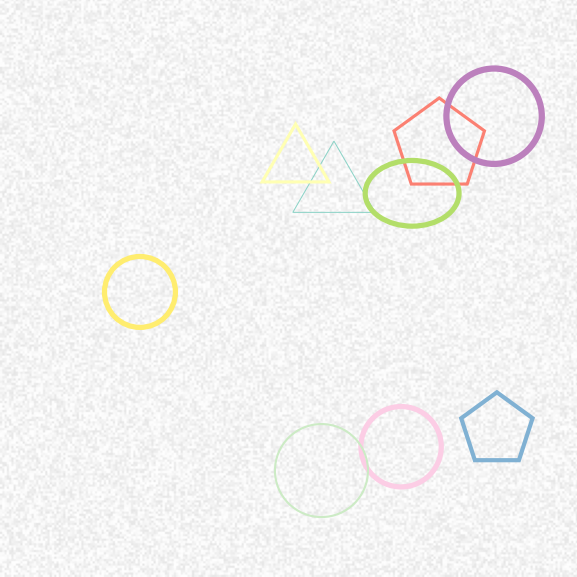[{"shape": "triangle", "thickness": 0.5, "radius": 0.41, "center": [0.578, 0.673]}, {"shape": "triangle", "thickness": 1.5, "radius": 0.33, "center": [0.512, 0.718]}, {"shape": "pentagon", "thickness": 1.5, "radius": 0.41, "center": [0.761, 0.747]}, {"shape": "pentagon", "thickness": 2, "radius": 0.32, "center": [0.86, 0.255]}, {"shape": "oval", "thickness": 2.5, "radius": 0.41, "center": [0.714, 0.664]}, {"shape": "circle", "thickness": 2.5, "radius": 0.35, "center": [0.695, 0.226]}, {"shape": "circle", "thickness": 3, "radius": 0.41, "center": [0.856, 0.798]}, {"shape": "circle", "thickness": 1, "radius": 0.4, "center": [0.557, 0.184]}, {"shape": "circle", "thickness": 2.5, "radius": 0.31, "center": [0.242, 0.494]}]